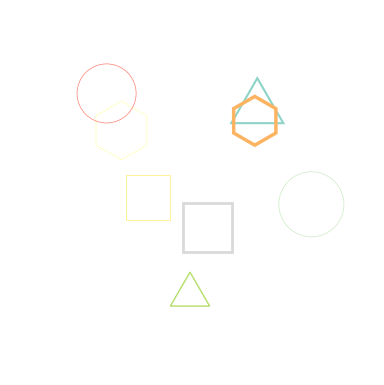[{"shape": "triangle", "thickness": 1.5, "radius": 0.39, "center": [0.668, 0.719]}, {"shape": "hexagon", "thickness": 0.5, "radius": 0.38, "center": [0.315, 0.661]}, {"shape": "circle", "thickness": 0.5, "radius": 0.38, "center": [0.277, 0.757]}, {"shape": "hexagon", "thickness": 2.5, "radius": 0.32, "center": [0.662, 0.686]}, {"shape": "triangle", "thickness": 1, "radius": 0.29, "center": [0.494, 0.234]}, {"shape": "square", "thickness": 2, "radius": 0.32, "center": [0.54, 0.409]}, {"shape": "circle", "thickness": 0.5, "radius": 0.42, "center": [0.809, 0.469]}, {"shape": "square", "thickness": 0.5, "radius": 0.29, "center": [0.384, 0.487]}]